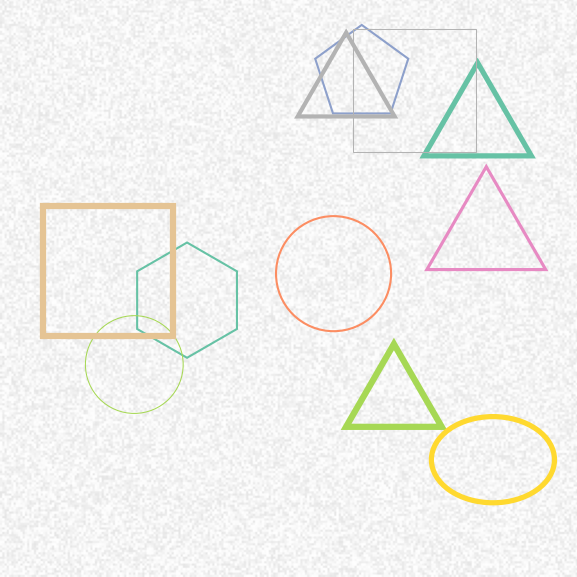[{"shape": "triangle", "thickness": 2.5, "radius": 0.54, "center": [0.827, 0.783]}, {"shape": "hexagon", "thickness": 1, "radius": 0.5, "center": [0.324, 0.479]}, {"shape": "circle", "thickness": 1, "radius": 0.5, "center": [0.578, 0.525]}, {"shape": "pentagon", "thickness": 1, "radius": 0.42, "center": [0.626, 0.871]}, {"shape": "triangle", "thickness": 1.5, "radius": 0.59, "center": [0.842, 0.592]}, {"shape": "triangle", "thickness": 3, "radius": 0.48, "center": [0.682, 0.308]}, {"shape": "circle", "thickness": 0.5, "radius": 0.42, "center": [0.233, 0.368]}, {"shape": "oval", "thickness": 2.5, "radius": 0.53, "center": [0.854, 0.203]}, {"shape": "square", "thickness": 3, "radius": 0.56, "center": [0.187, 0.529]}, {"shape": "square", "thickness": 0.5, "radius": 0.53, "center": [0.718, 0.842]}, {"shape": "triangle", "thickness": 2, "radius": 0.48, "center": [0.599, 0.846]}]